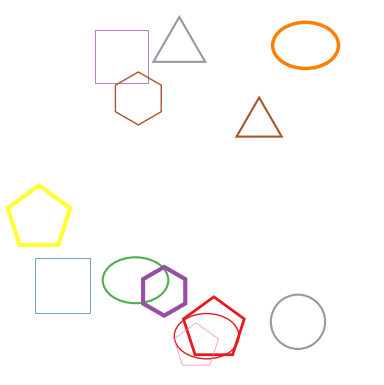[{"shape": "pentagon", "thickness": 2, "radius": 0.42, "center": [0.555, 0.146]}, {"shape": "oval", "thickness": 1, "radius": 0.42, "center": [0.537, 0.127]}, {"shape": "square", "thickness": 0.5, "radius": 0.36, "center": [0.163, 0.259]}, {"shape": "oval", "thickness": 1.5, "radius": 0.43, "center": [0.352, 0.272]}, {"shape": "square", "thickness": 0.5, "radius": 0.34, "center": [0.315, 0.853]}, {"shape": "hexagon", "thickness": 3, "radius": 0.32, "center": [0.426, 0.243]}, {"shape": "oval", "thickness": 2.5, "radius": 0.43, "center": [0.794, 0.882]}, {"shape": "pentagon", "thickness": 3, "radius": 0.43, "center": [0.101, 0.433]}, {"shape": "hexagon", "thickness": 1, "radius": 0.34, "center": [0.359, 0.744]}, {"shape": "triangle", "thickness": 1.5, "radius": 0.34, "center": [0.673, 0.679]}, {"shape": "pentagon", "thickness": 0.5, "radius": 0.3, "center": [0.51, 0.101]}, {"shape": "circle", "thickness": 1.5, "radius": 0.35, "center": [0.774, 0.164]}, {"shape": "triangle", "thickness": 1.5, "radius": 0.39, "center": [0.466, 0.878]}]